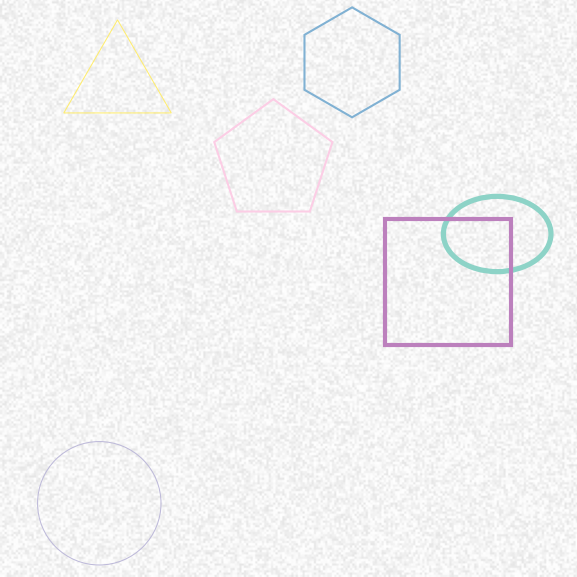[{"shape": "oval", "thickness": 2.5, "radius": 0.47, "center": [0.861, 0.594]}, {"shape": "circle", "thickness": 0.5, "radius": 0.53, "center": [0.172, 0.128]}, {"shape": "hexagon", "thickness": 1, "radius": 0.48, "center": [0.61, 0.891]}, {"shape": "pentagon", "thickness": 1, "radius": 0.54, "center": [0.473, 0.72]}, {"shape": "square", "thickness": 2, "radius": 0.55, "center": [0.776, 0.51]}, {"shape": "triangle", "thickness": 0.5, "radius": 0.54, "center": [0.204, 0.857]}]